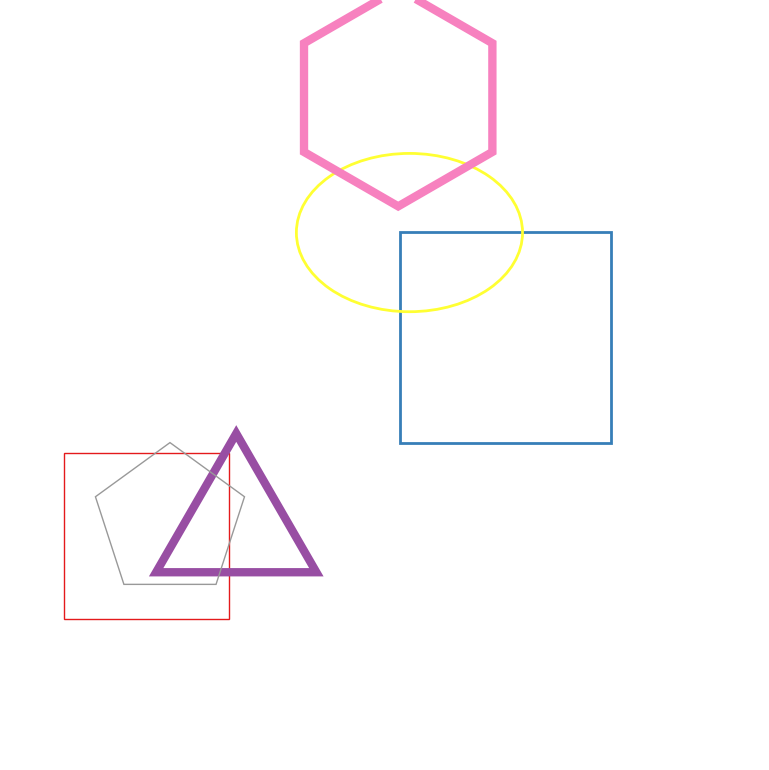[{"shape": "square", "thickness": 0.5, "radius": 0.54, "center": [0.19, 0.304]}, {"shape": "square", "thickness": 1, "radius": 0.69, "center": [0.656, 0.561]}, {"shape": "triangle", "thickness": 3, "radius": 0.6, "center": [0.307, 0.317]}, {"shape": "oval", "thickness": 1, "radius": 0.73, "center": [0.532, 0.698]}, {"shape": "hexagon", "thickness": 3, "radius": 0.71, "center": [0.517, 0.873]}, {"shape": "pentagon", "thickness": 0.5, "radius": 0.51, "center": [0.221, 0.323]}]